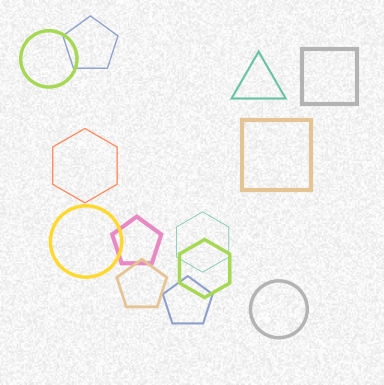[{"shape": "triangle", "thickness": 1.5, "radius": 0.41, "center": [0.672, 0.785]}, {"shape": "hexagon", "thickness": 0.5, "radius": 0.39, "center": [0.526, 0.371]}, {"shape": "hexagon", "thickness": 1, "radius": 0.48, "center": [0.221, 0.57]}, {"shape": "pentagon", "thickness": 1.5, "radius": 0.34, "center": [0.488, 0.215]}, {"shape": "pentagon", "thickness": 1, "radius": 0.38, "center": [0.235, 0.884]}, {"shape": "pentagon", "thickness": 3, "radius": 0.33, "center": [0.355, 0.37]}, {"shape": "hexagon", "thickness": 2.5, "radius": 0.38, "center": [0.531, 0.303]}, {"shape": "circle", "thickness": 2.5, "radius": 0.37, "center": [0.127, 0.847]}, {"shape": "circle", "thickness": 2.5, "radius": 0.46, "center": [0.224, 0.373]}, {"shape": "pentagon", "thickness": 2, "radius": 0.34, "center": [0.368, 0.258]}, {"shape": "square", "thickness": 3, "radius": 0.45, "center": [0.719, 0.597]}, {"shape": "square", "thickness": 3, "radius": 0.36, "center": [0.856, 0.8]}, {"shape": "circle", "thickness": 2.5, "radius": 0.37, "center": [0.724, 0.197]}]